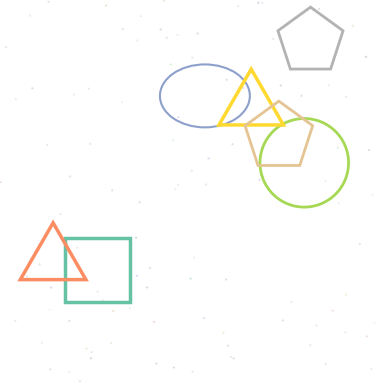[{"shape": "square", "thickness": 2.5, "radius": 0.42, "center": [0.254, 0.298]}, {"shape": "triangle", "thickness": 2.5, "radius": 0.49, "center": [0.138, 0.323]}, {"shape": "oval", "thickness": 1.5, "radius": 0.58, "center": [0.532, 0.751]}, {"shape": "circle", "thickness": 2, "radius": 0.58, "center": [0.79, 0.577]}, {"shape": "triangle", "thickness": 2.5, "radius": 0.48, "center": [0.652, 0.724]}, {"shape": "pentagon", "thickness": 2, "radius": 0.46, "center": [0.724, 0.645]}, {"shape": "pentagon", "thickness": 2, "radius": 0.44, "center": [0.806, 0.893]}]